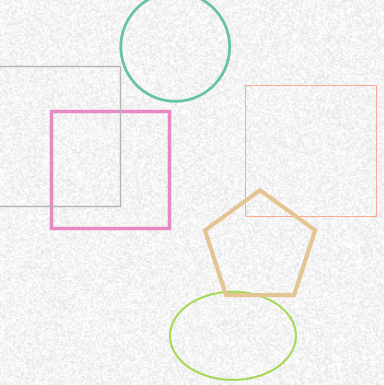[{"shape": "circle", "thickness": 2, "radius": 0.71, "center": [0.455, 0.878]}, {"shape": "square", "thickness": 0.5, "radius": 0.85, "center": [0.806, 0.608]}, {"shape": "square", "thickness": 2.5, "radius": 0.76, "center": [0.286, 0.56]}, {"shape": "oval", "thickness": 1.5, "radius": 0.82, "center": [0.605, 0.128]}, {"shape": "pentagon", "thickness": 3, "radius": 0.75, "center": [0.675, 0.355]}, {"shape": "square", "thickness": 1, "radius": 0.91, "center": [0.129, 0.647]}]